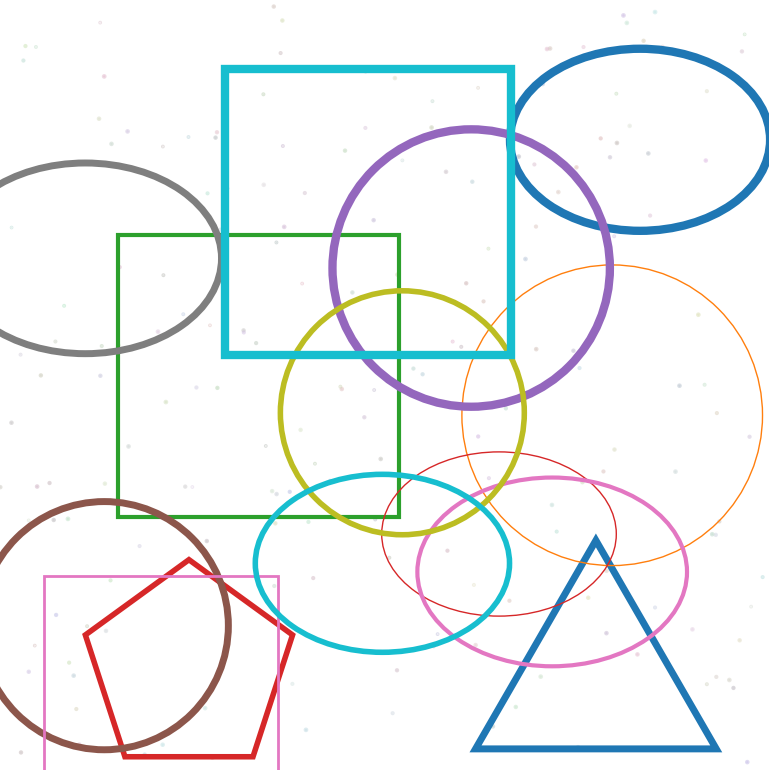[{"shape": "oval", "thickness": 3, "radius": 0.84, "center": [0.831, 0.818]}, {"shape": "triangle", "thickness": 2.5, "radius": 0.9, "center": [0.774, 0.118]}, {"shape": "circle", "thickness": 0.5, "radius": 0.98, "center": [0.795, 0.461]}, {"shape": "square", "thickness": 1.5, "radius": 0.91, "center": [0.336, 0.512]}, {"shape": "pentagon", "thickness": 2, "radius": 0.71, "center": [0.245, 0.132]}, {"shape": "oval", "thickness": 0.5, "radius": 0.76, "center": [0.648, 0.306]}, {"shape": "circle", "thickness": 3, "radius": 0.9, "center": [0.612, 0.652]}, {"shape": "circle", "thickness": 2.5, "radius": 0.81, "center": [0.135, 0.187]}, {"shape": "oval", "thickness": 1.5, "radius": 0.88, "center": [0.717, 0.257]}, {"shape": "square", "thickness": 1, "radius": 0.76, "center": [0.209, 0.1]}, {"shape": "oval", "thickness": 2.5, "radius": 0.88, "center": [0.111, 0.664]}, {"shape": "circle", "thickness": 2, "radius": 0.79, "center": [0.523, 0.464]}, {"shape": "square", "thickness": 3, "radius": 0.93, "center": [0.478, 0.725]}, {"shape": "oval", "thickness": 2, "radius": 0.83, "center": [0.497, 0.268]}]